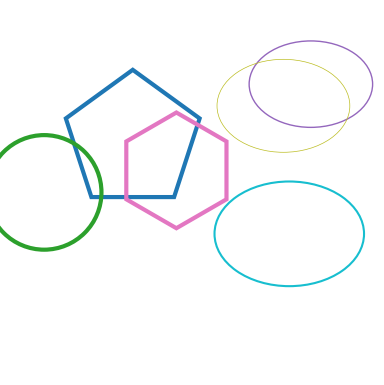[{"shape": "pentagon", "thickness": 3, "radius": 0.91, "center": [0.345, 0.636]}, {"shape": "circle", "thickness": 3, "radius": 0.74, "center": [0.115, 0.5]}, {"shape": "oval", "thickness": 1, "radius": 0.8, "center": [0.807, 0.781]}, {"shape": "hexagon", "thickness": 3, "radius": 0.75, "center": [0.458, 0.557]}, {"shape": "oval", "thickness": 0.5, "radius": 0.86, "center": [0.736, 0.725]}, {"shape": "oval", "thickness": 1.5, "radius": 0.97, "center": [0.751, 0.393]}]